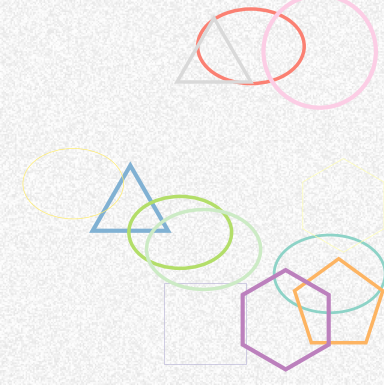[{"shape": "oval", "thickness": 2, "radius": 0.72, "center": [0.856, 0.289]}, {"shape": "hexagon", "thickness": 0.5, "radius": 0.61, "center": [0.892, 0.466]}, {"shape": "square", "thickness": 0.5, "radius": 0.53, "center": [0.532, 0.16]}, {"shape": "oval", "thickness": 2.5, "radius": 0.69, "center": [0.652, 0.88]}, {"shape": "triangle", "thickness": 3, "radius": 0.57, "center": [0.338, 0.457]}, {"shape": "pentagon", "thickness": 2.5, "radius": 0.6, "center": [0.88, 0.207]}, {"shape": "oval", "thickness": 2.5, "radius": 0.67, "center": [0.468, 0.396]}, {"shape": "circle", "thickness": 3, "radius": 0.73, "center": [0.83, 0.866]}, {"shape": "triangle", "thickness": 2.5, "radius": 0.55, "center": [0.556, 0.842]}, {"shape": "hexagon", "thickness": 3, "radius": 0.65, "center": [0.742, 0.17]}, {"shape": "oval", "thickness": 2.5, "radius": 0.74, "center": [0.529, 0.352]}, {"shape": "oval", "thickness": 0.5, "radius": 0.65, "center": [0.19, 0.523]}]